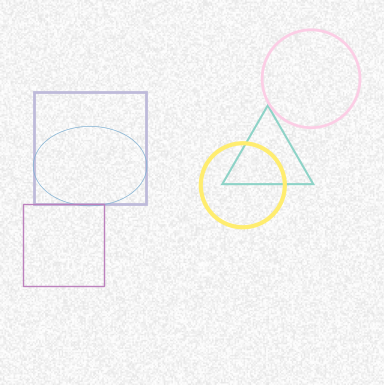[{"shape": "triangle", "thickness": 1.5, "radius": 0.68, "center": [0.696, 0.59]}, {"shape": "square", "thickness": 2, "radius": 0.73, "center": [0.234, 0.616]}, {"shape": "oval", "thickness": 0.5, "radius": 0.74, "center": [0.234, 0.569]}, {"shape": "circle", "thickness": 2, "radius": 0.64, "center": [0.808, 0.795]}, {"shape": "square", "thickness": 1, "radius": 0.53, "center": [0.165, 0.363]}, {"shape": "circle", "thickness": 3, "radius": 0.55, "center": [0.631, 0.519]}]